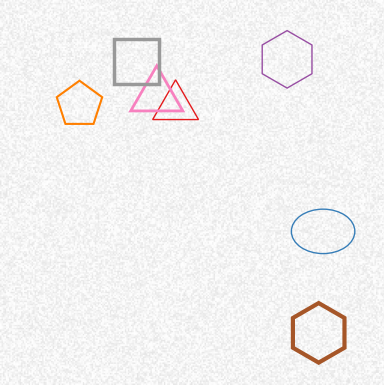[{"shape": "triangle", "thickness": 1, "radius": 0.34, "center": [0.456, 0.724]}, {"shape": "oval", "thickness": 1, "radius": 0.41, "center": [0.839, 0.399]}, {"shape": "hexagon", "thickness": 1, "radius": 0.37, "center": [0.746, 0.846]}, {"shape": "pentagon", "thickness": 1.5, "radius": 0.31, "center": [0.206, 0.728]}, {"shape": "hexagon", "thickness": 3, "radius": 0.39, "center": [0.828, 0.135]}, {"shape": "triangle", "thickness": 2, "radius": 0.39, "center": [0.407, 0.751]}, {"shape": "square", "thickness": 2.5, "radius": 0.29, "center": [0.354, 0.84]}]